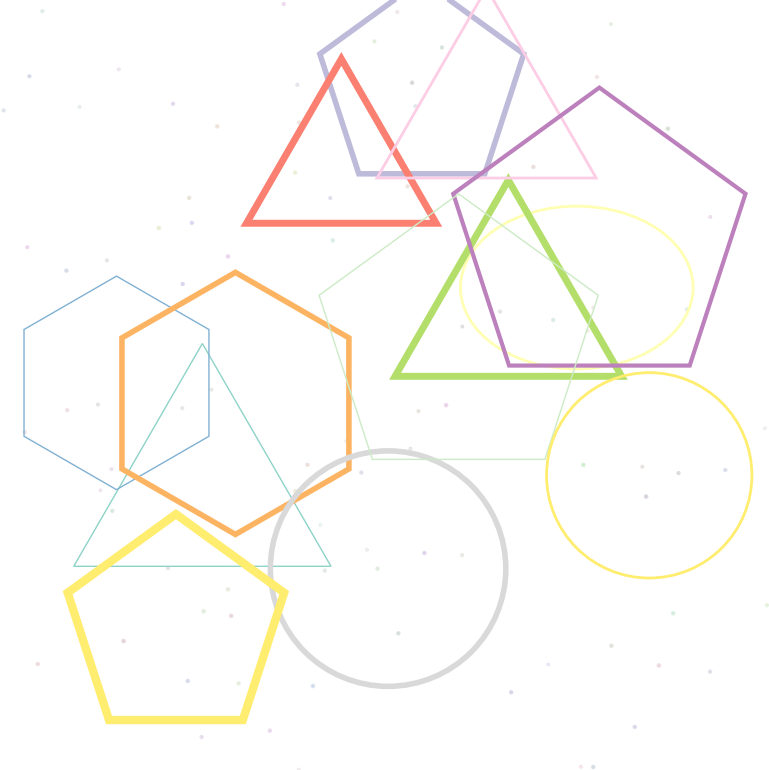[{"shape": "triangle", "thickness": 0.5, "radius": 0.96, "center": [0.263, 0.361]}, {"shape": "oval", "thickness": 1, "radius": 0.76, "center": [0.749, 0.627]}, {"shape": "pentagon", "thickness": 2, "radius": 0.7, "center": [0.548, 0.887]}, {"shape": "triangle", "thickness": 2.5, "radius": 0.71, "center": [0.443, 0.781]}, {"shape": "hexagon", "thickness": 0.5, "radius": 0.69, "center": [0.151, 0.503]}, {"shape": "hexagon", "thickness": 2, "radius": 0.85, "center": [0.306, 0.476]}, {"shape": "triangle", "thickness": 2.5, "radius": 0.85, "center": [0.66, 0.596]}, {"shape": "triangle", "thickness": 1, "radius": 0.82, "center": [0.632, 0.851]}, {"shape": "circle", "thickness": 2, "radius": 0.76, "center": [0.504, 0.262]}, {"shape": "pentagon", "thickness": 1.5, "radius": 1.0, "center": [0.778, 0.687]}, {"shape": "pentagon", "thickness": 0.5, "radius": 0.95, "center": [0.596, 0.558]}, {"shape": "circle", "thickness": 1, "radius": 0.67, "center": [0.843, 0.383]}, {"shape": "pentagon", "thickness": 3, "radius": 0.74, "center": [0.228, 0.184]}]